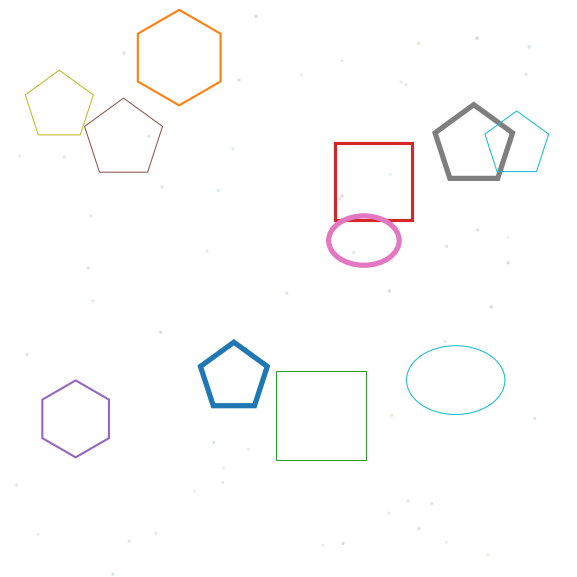[{"shape": "pentagon", "thickness": 2.5, "radius": 0.3, "center": [0.405, 0.346]}, {"shape": "hexagon", "thickness": 1, "radius": 0.41, "center": [0.31, 0.899]}, {"shape": "square", "thickness": 0.5, "radius": 0.39, "center": [0.556, 0.28]}, {"shape": "square", "thickness": 1.5, "radius": 0.33, "center": [0.646, 0.685]}, {"shape": "hexagon", "thickness": 1, "radius": 0.33, "center": [0.131, 0.274]}, {"shape": "pentagon", "thickness": 0.5, "radius": 0.35, "center": [0.214, 0.758]}, {"shape": "oval", "thickness": 2.5, "radius": 0.31, "center": [0.63, 0.583]}, {"shape": "pentagon", "thickness": 2.5, "radius": 0.35, "center": [0.82, 0.747]}, {"shape": "pentagon", "thickness": 0.5, "radius": 0.31, "center": [0.103, 0.816]}, {"shape": "pentagon", "thickness": 0.5, "radius": 0.29, "center": [0.895, 0.749]}, {"shape": "oval", "thickness": 0.5, "radius": 0.43, "center": [0.789, 0.341]}]